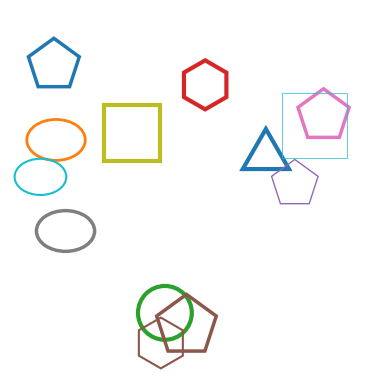[{"shape": "triangle", "thickness": 3, "radius": 0.35, "center": [0.691, 0.596]}, {"shape": "pentagon", "thickness": 2.5, "radius": 0.35, "center": [0.14, 0.831]}, {"shape": "oval", "thickness": 2, "radius": 0.38, "center": [0.146, 0.637]}, {"shape": "circle", "thickness": 3, "radius": 0.35, "center": [0.428, 0.187]}, {"shape": "hexagon", "thickness": 3, "radius": 0.32, "center": [0.533, 0.78]}, {"shape": "pentagon", "thickness": 1, "radius": 0.32, "center": [0.766, 0.522]}, {"shape": "pentagon", "thickness": 2.5, "radius": 0.41, "center": [0.484, 0.154]}, {"shape": "hexagon", "thickness": 1.5, "radius": 0.33, "center": [0.418, 0.109]}, {"shape": "pentagon", "thickness": 2.5, "radius": 0.35, "center": [0.84, 0.7]}, {"shape": "oval", "thickness": 2.5, "radius": 0.38, "center": [0.17, 0.4]}, {"shape": "square", "thickness": 3, "radius": 0.36, "center": [0.343, 0.654]}, {"shape": "oval", "thickness": 1.5, "radius": 0.34, "center": [0.105, 0.541]}, {"shape": "square", "thickness": 0.5, "radius": 0.42, "center": [0.816, 0.674]}]